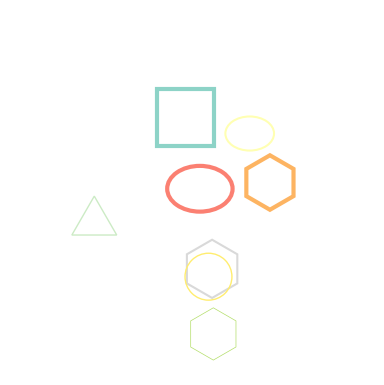[{"shape": "square", "thickness": 3, "radius": 0.37, "center": [0.481, 0.694]}, {"shape": "oval", "thickness": 1.5, "radius": 0.32, "center": [0.649, 0.653]}, {"shape": "oval", "thickness": 3, "radius": 0.42, "center": [0.519, 0.51]}, {"shape": "hexagon", "thickness": 3, "radius": 0.35, "center": [0.701, 0.526]}, {"shape": "hexagon", "thickness": 0.5, "radius": 0.34, "center": [0.554, 0.133]}, {"shape": "hexagon", "thickness": 1.5, "radius": 0.38, "center": [0.551, 0.302]}, {"shape": "triangle", "thickness": 1, "radius": 0.34, "center": [0.245, 0.423]}, {"shape": "circle", "thickness": 1, "radius": 0.3, "center": [0.541, 0.281]}]